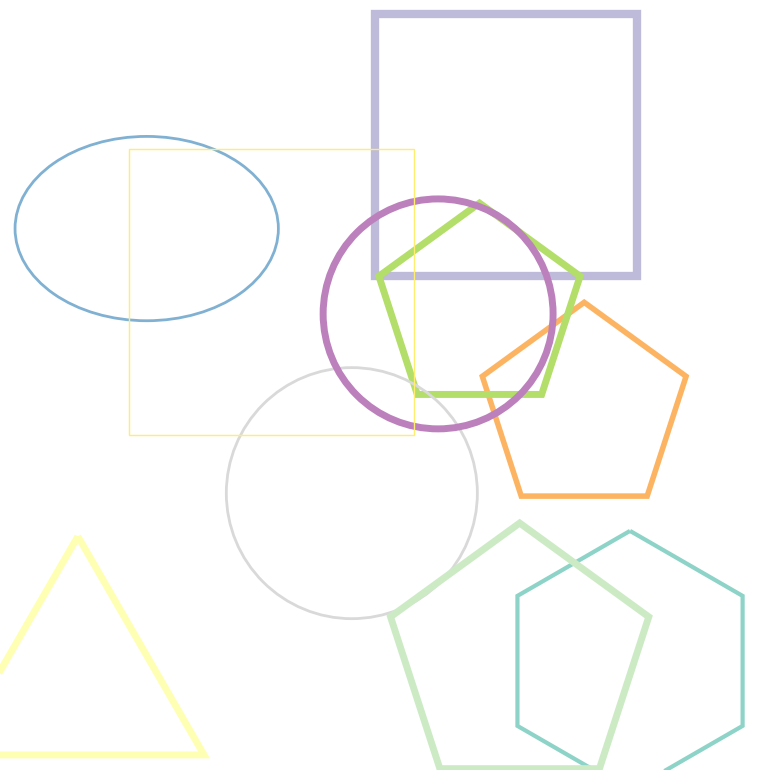[{"shape": "hexagon", "thickness": 1.5, "radius": 0.84, "center": [0.818, 0.142]}, {"shape": "triangle", "thickness": 2.5, "radius": 0.95, "center": [0.101, 0.114]}, {"shape": "square", "thickness": 3, "radius": 0.85, "center": [0.657, 0.812]}, {"shape": "oval", "thickness": 1, "radius": 0.85, "center": [0.191, 0.703]}, {"shape": "pentagon", "thickness": 2, "radius": 0.7, "center": [0.759, 0.468]}, {"shape": "pentagon", "thickness": 2.5, "radius": 0.69, "center": [0.623, 0.599]}, {"shape": "circle", "thickness": 1, "radius": 0.82, "center": [0.457, 0.36]}, {"shape": "circle", "thickness": 2.5, "radius": 0.75, "center": [0.569, 0.592]}, {"shape": "pentagon", "thickness": 2.5, "radius": 0.88, "center": [0.675, 0.144]}, {"shape": "square", "thickness": 0.5, "radius": 0.93, "center": [0.353, 0.621]}]